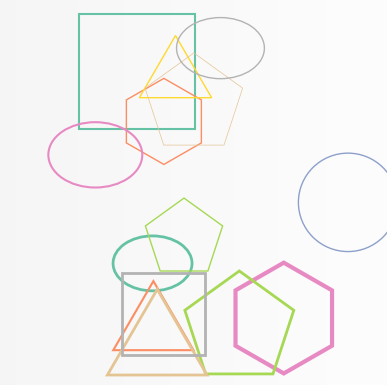[{"shape": "oval", "thickness": 2, "radius": 0.51, "center": [0.394, 0.316]}, {"shape": "square", "thickness": 1.5, "radius": 0.75, "center": [0.353, 0.813]}, {"shape": "hexagon", "thickness": 1, "radius": 0.56, "center": [0.423, 0.685]}, {"shape": "triangle", "thickness": 1.5, "radius": 0.6, "center": [0.396, 0.15]}, {"shape": "circle", "thickness": 1, "radius": 0.64, "center": [0.898, 0.474]}, {"shape": "hexagon", "thickness": 3, "radius": 0.72, "center": [0.732, 0.174]}, {"shape": "oval", "thickness": 1.5, "radius": 0.61, "center": [0.246, 0.598]}, {"shape": "pentagon", "thickness": 2, "radius": 0.74, "center": [0.618, 0.148]}, {"shape": "pentagon", "thickness": 1, "radius": 0.52, "center": [0.475, 0.381]}, {"shape": "triangle", "thickness": 1, "radius": 0.54, "center": [0.453, 0.8]}, {"shape": "triangle", "thickness": 2, "radius": 0.74, "center": [0.406, 0.1]}, {"shape": "pentagon", "thickness": 0.5, "radius": 0.66, "center": [0.5, 0.73]}, {"shape": "square", "thickness": 2, "radius": 0.53, "center": [0.422, 0.185]}, {"shape": "oval", "thickness": 1, "radius": 0.57, "center": [0.569, 0.875]}]